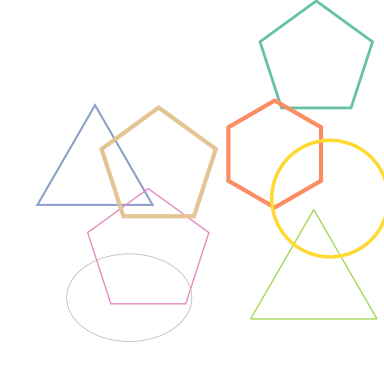[{"shape": "pentagon", "thickness": 2, "radius": 0.77, "center": [0.821, 0.844]}, {"shape": "hexagon", "thickness": 3, "radius": 0.69, "center": [0.714, 0.6]}, {"shape": "triangle", "thickness": 1.5, "radius": 0.86, "center": [0.247, 0.554]}, {"shape": "pentagon", "thickness": 1, "radius": 0.83, "center": [0.385, 0.345]}, {"shape": "triangle", "thickness": 1, "radius": 0.95, "center": [0.815, 0.266]}, {"shape": "circle", "thickness": 2.5, "radius": 0.76, "center": [0.857, 0.484]}, {"shape": "pentagon", "thickness": 3, "radius": 0.78, "center": [0.412, 0.565]}, {"shape": "oval", "thickness": 0.5, "radius": 0.81, "center": [0.336, 0.227]}]